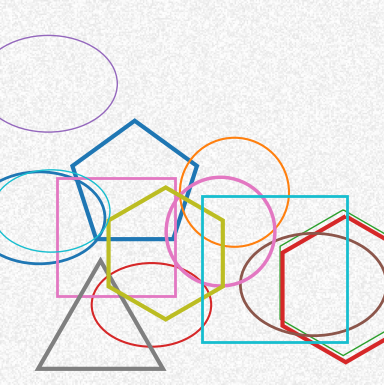[{"shape": "oval", "thickness": 2, "radius": 0.85, "center": [0.102, 0.434]}, {"shape": "pentagon", "thickness": 3, "radius": 0.85, "center": [0.35, 0.516]}, {"shape": "circle", "thickness": 1.5, "radius": 0.71, "center": [0.609, 0.501]}, {"shape": "hexagon", "thickness": 1, "radius": 0.95, "center": [0.891, 0.266]}, {"shape": "oval", "thickness": 1.5, "radius": 0.78, "center": [0.393, 0.208]}, {"shape": "hexagon", "thickness": 3, "radius": 0.95, "center": [0.898, 0.249]}, {"shape": "oval", "thickness": 1, "radius": 0.9, "center": [0.125, 0.782]}, {"shape": "oval", "thickness": 2, "radius": 0.95, "center": [0.814, 0.261]}, {"shape": "circle", "thickness": 2.5, "radius": 0.71, "center": [0.573, 0.398]}, {"shape": "square", "thickness": 2, "radius": 0.76, "center": [0.301, 0.384]}, {"shape": "triangle", "thickness": 3, "radius": 0.94, "center": [0.261, 0.136]}, {"shape": "hexagon", "thickness": 3, "radius": 0.86, "center": [0.43, 0.342]}, {"shape": "square", "thickness": 2, "radius": 0.95, "center": [0.713, 0.301]}, {"shape": "oval", "thickness": 1, "radius": 0.76, "center": [0.133, 0.452]}]